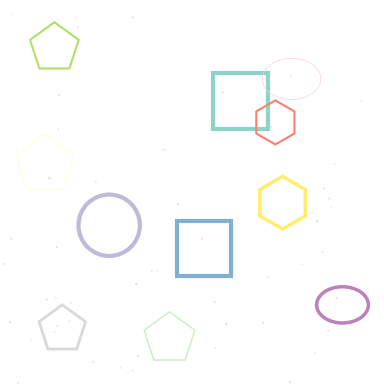[{"shape": "square", "thickness": 3, "radius": 0.36, "center": [0.625, 0.738]}, {"shape": "pentagon", "thickness": 0.5, "radius": 0.4, "center": [0.116, 0.573]}, {"shape": "circle", "thickness": 3, "radius": 0.4, "center": [0.284, 0.415]}, {"shape": "hexagon", "thickness": 1.5, "radius": 0.29, "center": [0.715, 0.682]}, {"shape": "square", "thickness": 3, "radius": 0.35, "center": [0.531, 0.354]}, {"shape": "pentagon", "thickness": 1.5, "radius": 0.33, "center": [0.141, 0.876]}, {"shape": "oval", "thickness": 0.5, "radius": 0.38, "center": [0.757, 0.795]}, {"shape": "pentagon", "thickness": 2, "radius": 0.32, "center": [0.162, 0.145]}, {"shape": "oval", "thickness": 2.5, "radius": 0.34, "center": [0.89, 0.208]}, {"shape": "pentagon", "thickness": 1, "radius": 0.35, "center": [0.44, 0.121]}, {"shape": "hexagon", "thickness": 2.5, "radius": 0.34, "center": [0.734, 0.473]}]